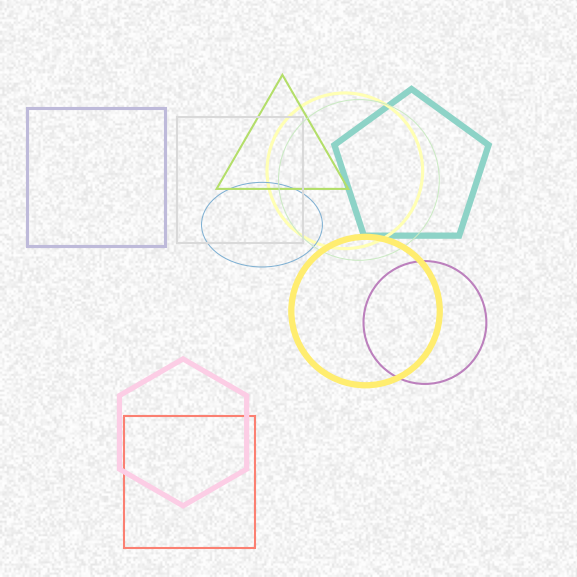[{"shape": "pentagon", "thickness": 3, "radius": 0.7, "center": [0.713, 0.705]}, {"shape": "circle", "thickness": 1.5, "radius": 0.67, "center": [0.597, 0.703]}, {"shape": "square", "thickness": 1.5, "radius": 0.6, "center": [0.166, 0.693]}, {"shape": "square", "thickness": 1, "radius": 0.57, "center": [0.328, 0.165]}, {"shape": "oval", "thickness": 0.5, "radius": 0.52, "center": [0.454, 0.61]}, {"shape": "triangle", "thickness": 1, "radius": 0.66, "center": [0.489, 0.738]}, {"shape": "hexagon", "thickness": 2.5, "radius": 0.64, "center": [0.317, 0.25]}, {"shape": "square", "thickness": 1, "radius": 0.55, "center": [0.415, 0.687]}, {"shape": "circle", "thickness": 1, "radius": 0.53, "center": [0.736, 0.441]}, {"shape": "circle", "thickness": 0.5, "radius": 0.7, "center": [0.621, 0.688]}, {"shape": "circle", "thickness": 3, "radius": 0.64, "center": [0.633, 0.461]}]